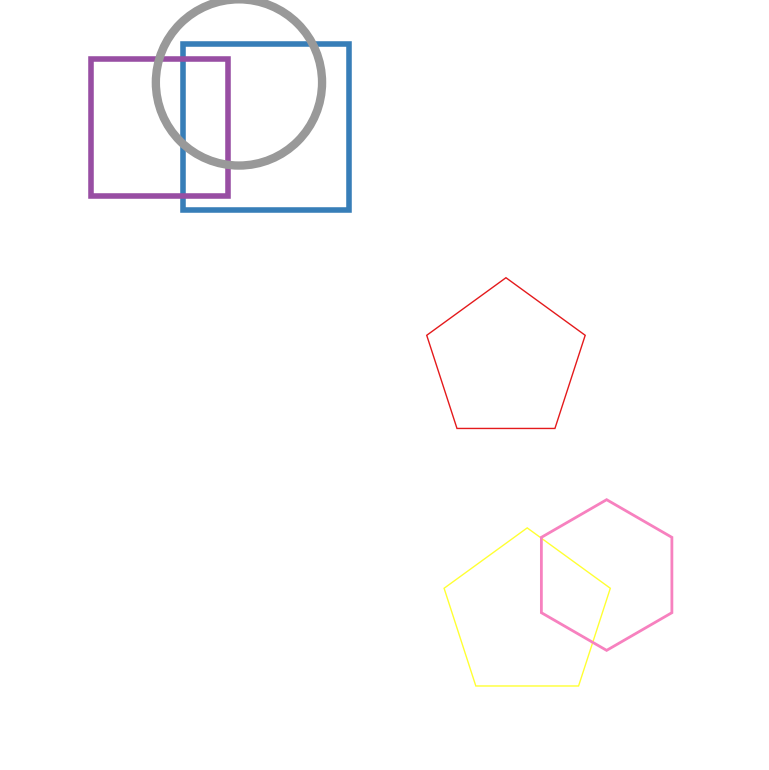[{"shape": "pentagon", "thickness": 0.5, "radius": 0.54, "center": [0.657, 0.531]}, {"shape": "square", "thickness": 2, "radius": 0.54, "center": [0.345, 0.835]}, {"shape": "square", "thickness": 2, "radius": 0.45, "center": [0.207, 0.834]}, {"shape": "pentagon", "thickness": 0.5, "radius": 0.57, "center": [0.685, 0.201]}, {"shape": "hexagon", "thickness": 1, "radius": 0.49, "center": [0.788, 0.253]}, {"shape": "circle", "thickness": 3, "radius": 0.54, "center": [0.31, 0.893]}]